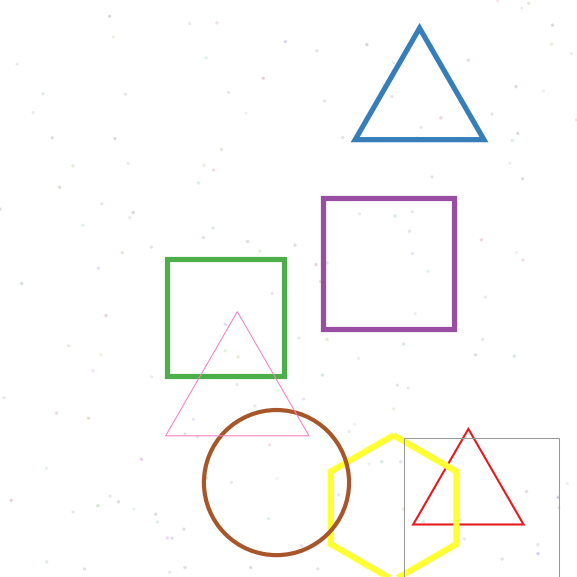[{"shape": "triangle", "thickness": 1, "radius": 0.55, "center": [0.811, 0.146]}, {"shape": "triangle", "thickness": 2.5, "radius": 0.64, "center": [0.727, 0.822]}, {"shape": "square", "thickness": 2.5, "radius": 0.51, "center": [0.391, 0.449]}, {"shape": "square", "thickness": 2.5, "radius": 0.57, "center": [0.672, 0.543]}, {"shape": "hexagon", "thickness": 3, "radius": 0.63, "center": [0.682, 0.12]}, {"shape": "circle", "thickness": 2, "radius": 0.63, "center": [0.479, 0.163]}, {"shape": "triangle", "thickness": 0.5, "radius": 0.72, "center": [0.411, 0.316]}, {"shape": "square", "thickness": 0.5, "radius": 0.67, "center": [0.834, 0.106]}]